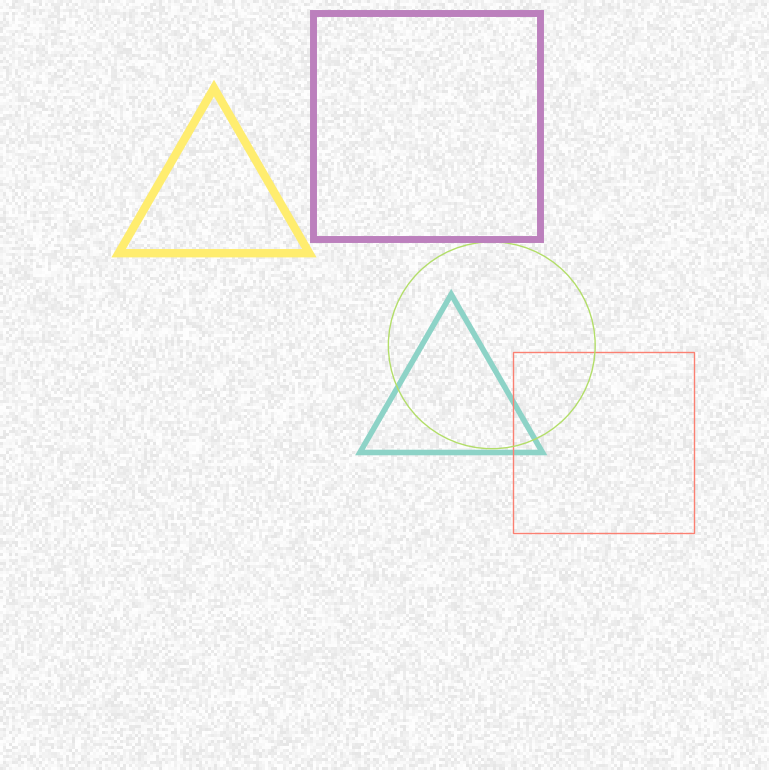[{"shape": "triangle", "thickness": 2, "radius": 0.68, "center": [0.586, 0.481]}, {"shape": "square", "thickness": 0.5, "radius": 0.59, "center": [0.784, 0.425]}, {"shape": "circle", "thickness": 0.5, "radius": 0.67, "center": [0.639, 0.552]}, {"shape": "square", "thickness": 2.5, "radius": 0.74, "center": [0.553, 0.836]}, {"shape": "triangle", "thickness": 3, "radius": 0.71, "center": [0.278, 0.743]}]